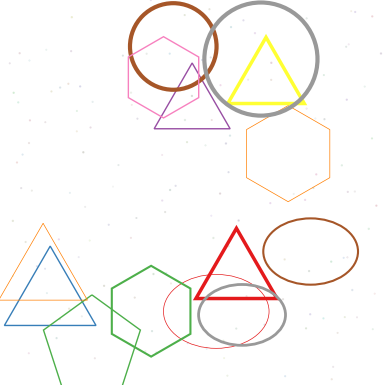[{"shape": "oval", "thickness": 0.5, "radius": 0.69, "center": [0.562, 0.191]}, {"shape": "triangle", "thickness": 2.5, "radius": 0.61, "center": [0.614, 0.285]}, {"shape": "triangle", "thickness": 1, "radius": 0.69, "center": [0.13, 0.223]}, {"shape": "pentagon", "thickness": 1, "radius": 0.66, "center": [0.239, 0.102]}, {"shape": "hexagon", "thickness": 1.5, "radius": 0.59, "center": [0.393, 0.192]}, {"shape": "triangle", "thickness": 1, "radius": 0.57, "center": [0.499, 0.722]}, {"shape": "triangle", "thickness": 0.5, "radius": 0.67, "center": [0.112, 0.287]}, {"shape": "hexagon", "thickness": 0.5, "radius": 0.62, "center": [0.748, 0.601]}, {"shape": "triangle", "thickness": 2.5, "radius": 0.57, "center": [0.691, 0.788]}, {"shape": "oval", "thickness": 1.5, "radius": 0.62, "center": [0.807, 0.347]}, {"shape": "circle", "thickness": 3, "radius": 0.56, "center": [0.45, 0.879]}, {"shape": "hexagon", "thickness": 1, "radius": 0.53, "center": [0.425, 0.799]}, {"shape": "oval", "thickness": 2, "radius": 0.56, "center": [0.629, 0.182]}, {"shape": "circle", "thickness": 3, "radius": 0.73, "center": [0.678, 0.847]}]